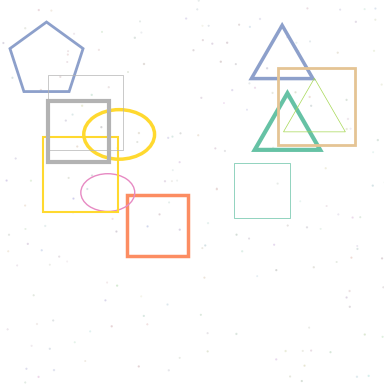[{"shape": "triangle", "thickness": 3, "radius": 0.49, "center": [0.747, 0.66]}, {"shape": "square", "thickness": 0.5, "radius": 0.36, "center": [0.68, 0.504]}, {"shape": "square", "thickness": 2.5, "radius": 0.4, "center": [0.409, 0.414]}, {"shape": "pentagon", "thickness": 2, "radius": 0.5, "center": [0.121, 0.843]}, {"shape": "triangle", "thickness": 2.5, "radius": 0.46, "center": [0.733, 0.842]}, {"shape": "oval", "thickness": 1, "radius": 0.35, "center": [0.28, 0.5]}, {"shape": "triangle", "thickness": 0.5, "radius": 0.46, "center": [0.817, 0.704]}, {"shape": "oval", "thickness": 2.5, "radius": 0.46, "center": [0.31, 0.651]}, {"shape": "square", "thickness": 1.5, "radius": 0.49, "center": [0.208, 0.547]}, {"shape": "square", "thickness": 2, "radius": 0.5, "center": [0.821, 0.724]}, {"shape": "square", "thickness": 3, "radius": 0.39, "center": [0.204, 0.659]}, {"shape": "square", "thickness": 0.5, "radius": 0.49, "center": [0.223, 0.709]}]